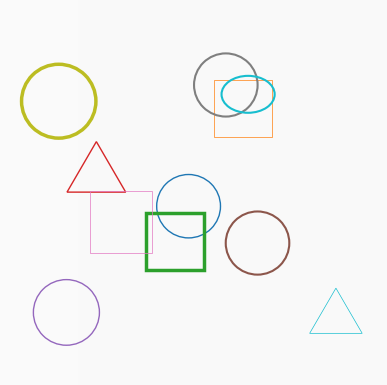[{"shape": "circle", "thickness": 1, "radius": 0.41, "center": [0.487, 0.464]}, {"shape": "square", "thickness": 0.5, "radius": 0.37, "center": [0.626, 0.719]}, {"shape": "square", "thickness": 2.5, "radius": 0.37, "center": [0.451, 0.372]}, {"shape": "triangle", "thickness": 1, "radius": 0.44, "center": [0.249, 0.545]}, {"shape": "circle", "thickness": 1, "radius": 0.43, "center": [0.171, 0.189]}, {"shape": "circle", "thickness": 1.5, "radius": 0.41, "center": [0.665, 0.369]}, {"shape": "square", "thickness": 0.5, "radius": 0.4, "center": [0.312, 0.422]}, {"shape": "circle", "thickness": 1.5, "radius": 0.41, "center": [0.583, 0.779]}, {"shape": "circle", "thickness": 2.5, "radius": 0.48, "center": [0.152, 0.737]}, {"shape": "triangle", "thickness": 0.5, "radius": 0.39, "center": [0.867, 0.173]}, {"shape": "oval", "thickness": 1.5, "radius": 0.34, "center": [0.64, 0.755]}]